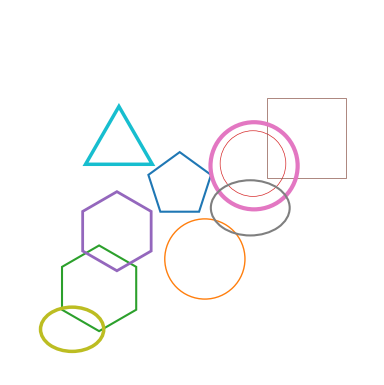[{"shape": "pentagon", "thickness": 1.5, "radius": 0.43, "center": [0.467, 0.519]}, {"shape": "circle", "thickness": 1, "radius": 0.52, "center": [0.532, 0.327]}, {"shape": "hexagon", "thickness": 1.5, "radius": 0.56, "center": [0.257, 0.251]}, {"shape": "circle", "thickness": 0.5, "radius": 0.43, "center": [0.657, 0.575]}, {"shape": "hexagon", "thickness": 2, "radius": 0.51, "center": [0.304, 0.399]}, {"shape": "square", "thickness": 0.5, "radius": 0.52, "center": [0.796, 0.642]}, {"shape": "circle", "thickness": 3, "radius": 0.57, "center": [0.66, 0.569]}, {"shape": "oval", "thickness": 1.5, "radius": 0.51, "center": [0.65, 0.46]}, {"shape": "oval", "thickness": 2.5, "radius": 0.41, "center": [0.187, 0.145]}, {"shape": "triangle", "thickness": 2.5, "radius": 0.5, "center": [0.309, 0.623]}]